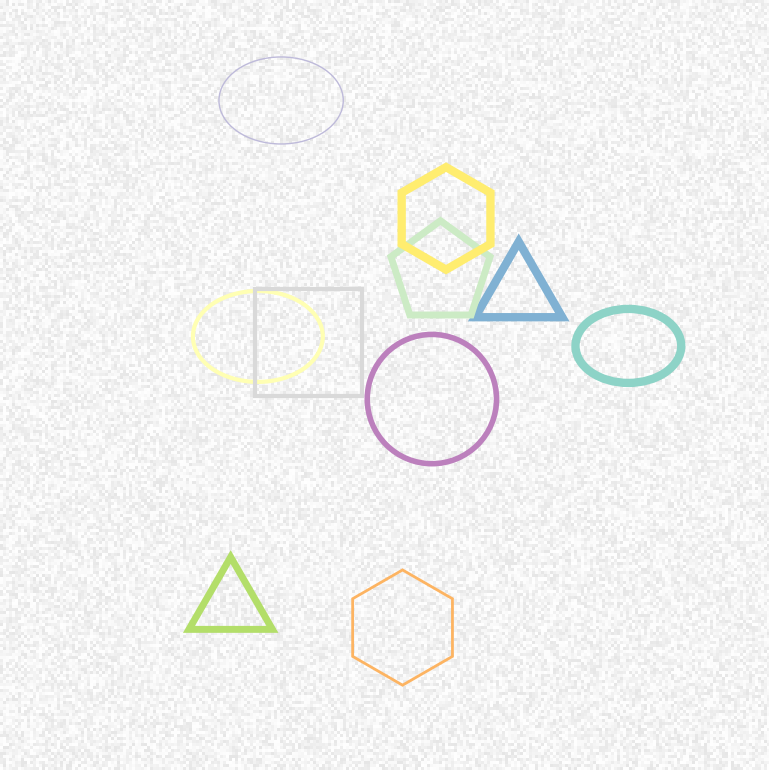[{"shape": "oval", "thickness": 3, "radius": 0.34, "center": [0.816, 0.551]}, {"shape": "oval", "thickness": 1.5, "radius": 0.42, "center": [0.335, 0.563]}, {"shape": "oval", "thickness": 0.5, "radius": 0.4, "center": [0.365, 0.87]}, {"shape": "triangle", "thickness": 3, "radius": 0.33, "center": [0.674, 0.621]}, {"shape": "hexagon", "thickness": 1, "radius": 0.37, "center": [0.523, 0.185]}, {"shape": "triangle", "thickness": 2.5, "radius": 0.31, "center": [0.3, 0.214]}, {"shape": "square", "thickness": 1.5, "radius": 0.35, "center": [0.4, 0.556]}, {"shape": "circle", "thickness": 2, "radius": 0.42, "center": [0.561, 0.482]}, {"shape": "pentagon", "thickness": 2.5, "radius": 0.34, "center": [0.572, 0.646]}, {"shape": "hexagon", "thickness": 3, "radius": 0.33, "center": [0.579, 0.716]}]